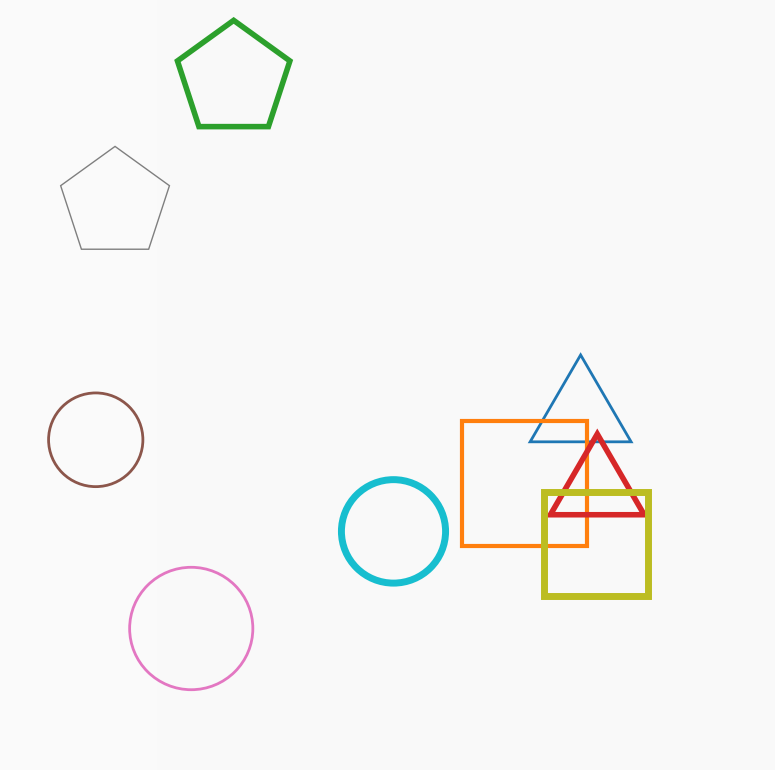[{"shape": "triangle", "thickness": 1, "radius": 0.38, "center": [0.749, 0.464]}, {"shape": "square", "thickness": 1.5, "radius": 0.4, "center": [0.677, 0.372]}, {"shape": "pentagon", "thickness": 2, "radius": 0.38, "center": [0.302, 0.897]}, {"shape": "triangle", "thickness": 2, "radius": 0.35, "center": [0.771, 0.366]}, {"shape": "circle", "thickness": 1, "radius": 0.3, "center": [0.124, 0.429]}, {"shape": "circle", "thickness": 1, "radius": 0.4, "center": [0.247, 0.184]}, {"shape": "pentagon", "thickness": 0.5, "radius": 0.37, "center": [0.148, 0.736]}, {"shape": "square", "thickness": 2.5, "radius": 0.34, "center": [0.769, 0.294]}, {"shape": "circle", "thickness": 2.5, "radius": 0.34, "center": [0.508, 0.31]}]